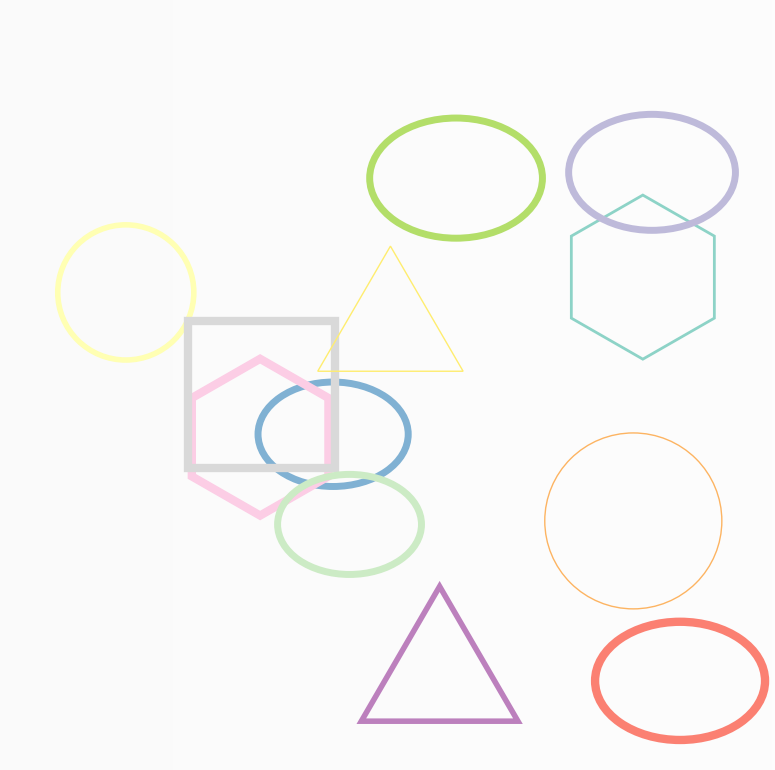[{"shape": "hexagon", "thickness": 1, "radius": 0.53, "center": [0.829, 0.64]}, {"shape": "circle", "thickness": 2, "radius": 0.44, "center": [0.162, 0.62]}, {"shape": "oval", "thickness": 2.5, "radius": 0.54, "center": [0.841, 0.776]}, {"shape": "oval", "thickness": 3, "radius": 0.55, "center": [0.878, 0.116]}, {"shape": "oval", "thickness": 2.5, "radius": 0.48, "center": [0.43, 0.436]}, {"shape": "circle", "thickness": 0.5, "radius": 0.57, "center": [0.817, 0.323]}, {"shape": "oval", "thickness": 2.5, "radius": 0.56, "center": [0.588, 0.769]}, {"shape": "hexagon", "thickness": 3, "radius": 0.51, "center": [0.336, 0.432]}, {"shape": "square", "thickness": 3, "radius": 0.48, "center": [0.337, 0.488]}, {"shape": "triangle", "thickness": 2, "radius": 0.58, "center": [0.567, 0.122]}, {"shape": "oval", "thickness": 2.5, "radius": 0.46, "center": [0.451, 0.319]}, {"shape": "triangle", "thickness": 0.5, "radius": 0.54, "center": [0.504, 0.572]}]